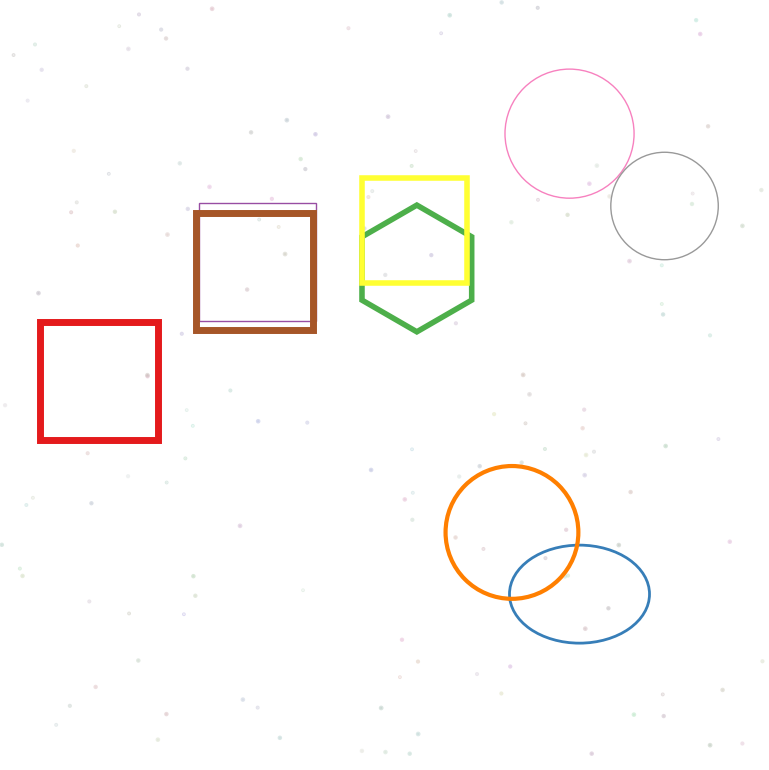[{"shape": "square", "thickness": 2.5, "radius": 0.39, "center": [0.128, 0.505]}, {"shape": "oval", "thickness": 1, "radius": 0.45, "center": [0.753, 0.228]}, {"shape": "hexagon", "thickness": 2, "radius": 0.41, "center": [0.541, 0.651]}, {"shape": "square", "thickness": 0.5, "radius": 0.38, "center": [0.334, 0.66]}, {"shape": "circle", "thickness": 1.5, "radius": 0.43, "center": [0.665, 0.309]}, {"shape": "square", "thickness": 2, "radius": 0.34, "center": [0.538, 0.7]}, {"shape": "square", "thickness": 2.5, "radius": 0.38, "center": [0.33, 0.647]}, {"shape": "circle", "thickness": 0.5, "radius": 0.42, "center": [0.74, 0.826]}, {"shape": "circle", "thickness": 0.5, "radius": 0.35, "center": [0.863, 0.732]}]